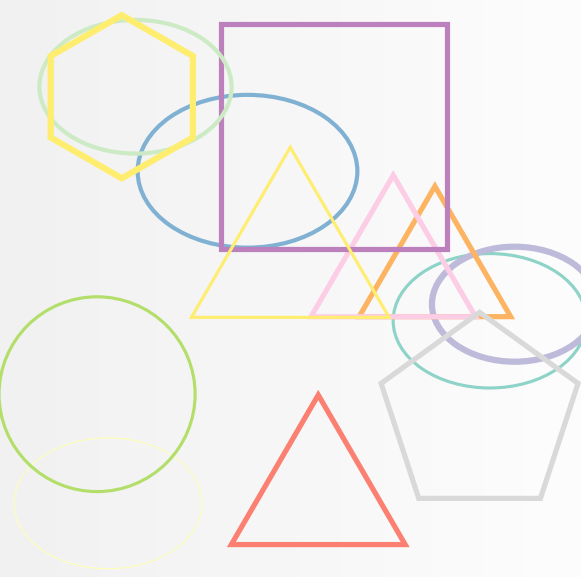[{"shape": "oval", "thickness": 1.5, "radius": 0.83, "center": [0.843, 0.444]}, {"shape": "oval", "thickness": 0.5, "radius": 0.81, "center": [0.186, 0.128]}, {"shape": "oval", "thickness": 3, "radius": 0.71, "center": [0.885, 0.472]}, {"shape": "triangle", "thickness": 2.5, "radius": 0.86, "center": [0.548, 0.143]}, {"shape": "oval", "thickness": 2, "radius": 0.94, "center": [0.426, 0.703]}, {"shape": "triangle", "thickness": 2.5, "radius": 0.75, "center": [0.748, 0.526]}, {"shape": "circle", "thickness": 1.5, "radius": 0.84, "center": [0.167, 0.317]}, {"shape": "triangle", "thickness": 2.5, "radius": 0.82, "center": [0.677, 0.532]}, {"shape": "pentagon", "thickness": 2.5, "radius": 0.89, "center": [0.825, 0.28]}, {"shape": "square", "thickness": 2.5, "radius": 0.97, "center": [0.574, 0.763]}, {"shape": "oval", "thickness": 2, "radius": 0.83, "center": [0.233, 0.849]}, {"shape": "hexagon", "thickness": 3, "radius": 0.71, "center": [0.21, 0.832]}, {"shape": "triangle", "thickness": 1.5, "radius": 0.98, "center": [0.499, 0.548]}]